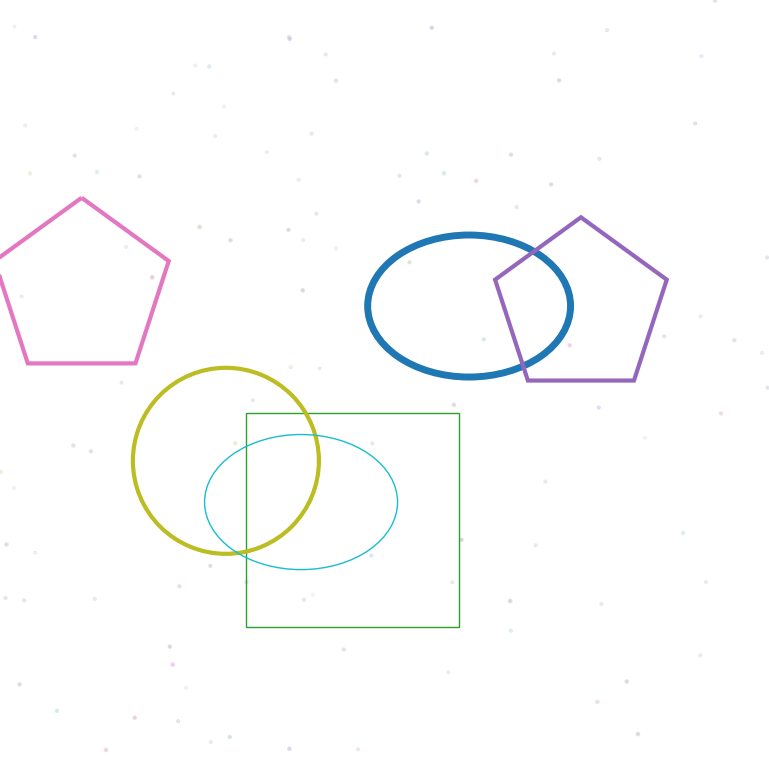[{"shape": "oval", "thickness": 2.5, "radius": 0.66, "center": [0.609, 0.603]}, {"shape": "square", "thickness": 0.5, "radius": 0.69, "center": [0.458, 0.325]}, {"shape": "pentagon", "thickness": 1.5, "radius": 0.59, "center": [0.754, 0.601]}, {"shape": "pentagon", "thickness": 1.5, "radius": 0.59, "center": [0.106, 0.624]}, {"shape": "circle", "thickness": 1.5, "radius": 0.6, "center": [0.293, 0.402]}, {"shape": "oval", "thickness": 0.5, "radius": 0.63, "center": [0.391, 0.348]}]